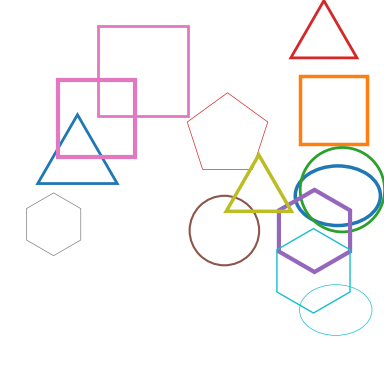[{"shape": "triangle", "thickness": 2, "radius": 0.6, "center": [0.201, 0.583]}, {"shape": "oval", "thickness": 2.5, "radius": 0.55, "center": [0.877, 0.492]}, {"shape": "square", "thickness": 2.5, "radius": 0.44, "center": [0.867, 0.714]}, {"shape": "circle", "thickness": 2, "radius": 0.55, "center": [0.889, 0.507]}, {"shape": "pentagon", "thickness": 0.5, "radius": 0.55, "center": [0.591, 0.649]}, {"shape": "triangle", "thickness": 2, "radius": 0.5, "center": [0.841, 0.899]}, {"shape": "hexagon", "thickness": 3, "radius": 0.53, "center": [0.817, 0.4]}, {"shape": "circle", "thickness": 1.5, "radius": 0.45, "center": [0.583, 0.401]}, {"shape": "square", "thickness": 3, "radius": 0.5, "center": [0.252, 0.693]}, {"shape": "square", "thickness": 2, "radius": 0.58, "center": [0.372, 0.815]}, {"shape": "hexagon", "thickness": 0.5, "radius": 0.41, "center": [0.139, 0.417]}, {"shape": "triangle", "thickness": 2.5, "radius": 0.49, "center": [0.672, 0.5]}, {"shape": "oval", "thickness": 0.5, "radius": 0.47, "center": [0.872, 0.195]}, {"shape": "hexagon", "thickness": 1, "radius": 0.55, "center": [0.814, 0.297]}]